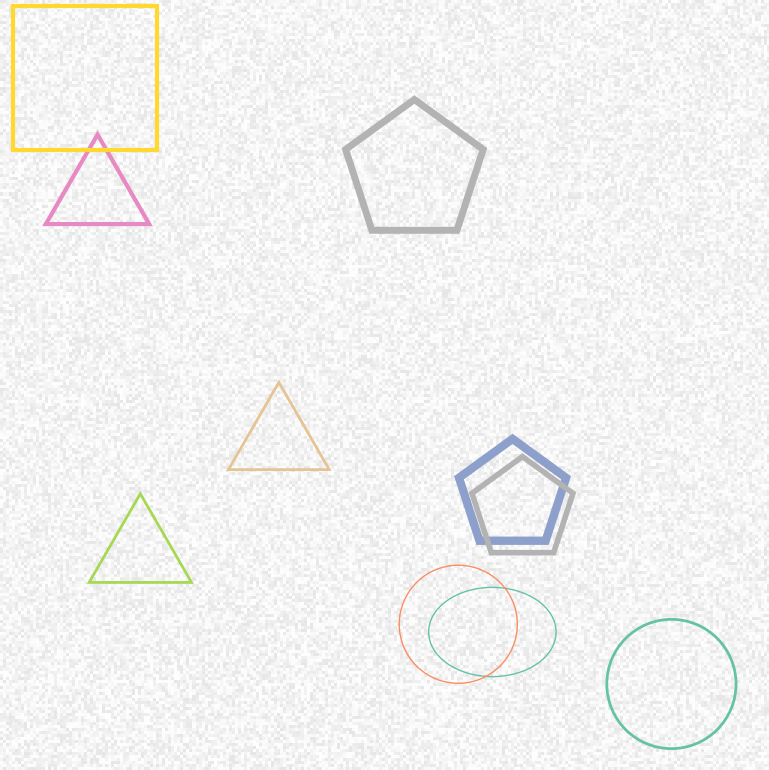[{"shape": "oval", "thickness": 0.5, "radius": 0.41, "center": [0.639, 0.179]}, {"shape": "circle", "thickness": 1, "radius": 0.42, "center": [0.872, 0.112]}, {"shape": "circle", "thickness": 0.5, "radius": 0.38, "center": [0.595, 0.189]}, {"shape": "pentagon", "thickness": 3, "radius": 0.37, "center": [0.666, 0.357]}, {"shape": "triangle", "thickness": 1.5, "radius": 0.39, "center": [0.127, 0.748]}, {"shape": "triangle", "thickness": 1, "radius": 0.38, "center": [0.182, 0.282]}, {"shape": "square", "thickness": 1.5, "radius": 0.47, "center": [0.111, 0.899]}, {"shape": "triangle", "thickness": 1, "radius": 0.38, "center": [0.362, 0.428]}, {"shape": "pentagon", "thickness": 2.5, "radius": 0.47, "center": [0.538, 0.777]}, {"shape": "pentagon", "thickness": 2, "radius": 0.34, "center": [0.679, 0.338]}]